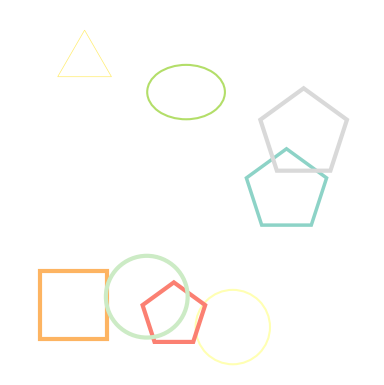[{"shape": "pentagon", "thickness": 2.5, "radius": 0.55, "center": [0.744, 0.504]}, {"shape": "circle", "thickness": 1.5, "radius": 0.48, "center": [0.605, 0.15]}, {"shape": "pentagon", "thickness": 3, "radius": 0.43, "center": [0.452, 0.181]}, {"shape": "square", "thickness": 3, "radius": 0.44, "center": [0.191, 0.208]}, {"shape": "oval", "thickness": 1.5, "radius": 0.5, "center": [0.483, 0.761]}, {"shape": "pentagon", "thickness": 3, "radius": 0.59, "center": [0.789, 0.652]}, {"shape": "circle", "thickness": 3, "radius": 0.53, "center": [0.381, 0.229]}, {"shape": "triangle", "thickness": 0.5, "radius": 0.4, "center": [0.22, 0.841]}]